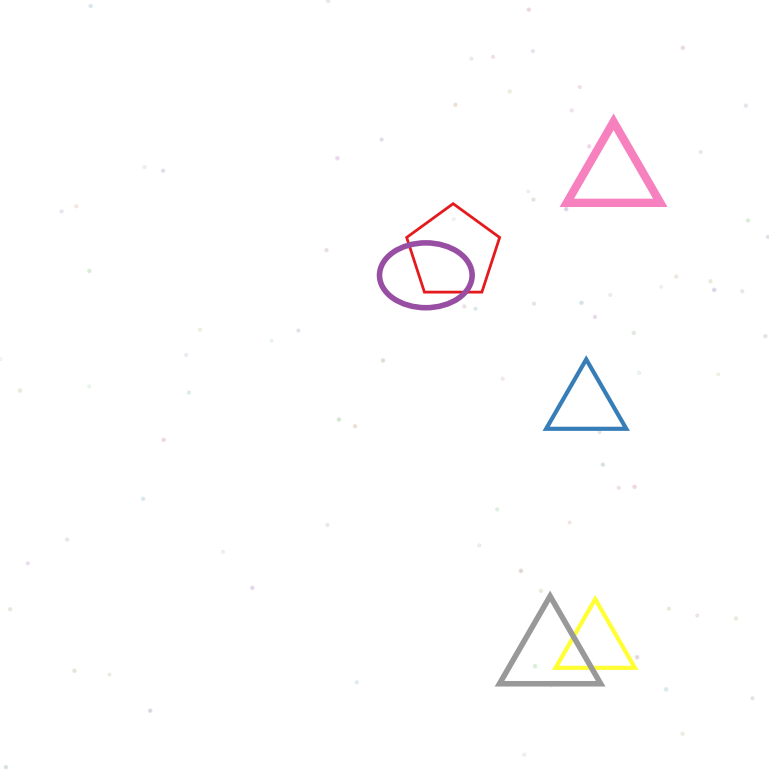[{"shape": "pentagon", "thickness": 1, "radius": 0.32, "center": [0.589, 0.672]}, {"shape": "triangle", "thickness": 1.5, "radius": 0.3, "center": [0.761, 0.473]}, {"shape": "oval", "thickness": 2, "radius": 0.3, "center": [0.553, 0.642]}, {"shape": "triangle", "thickness": 1.5, "radius": 0.3, "center": [0.773, 0.162]}, {"shape": "triangle", "thickness": 3, "radius": 0.35, "center": [0.797, 0.772]}, {"shape": "triangle", "thickness": 2, "radius": 0.38, "center": [0.714, 0.15]}]